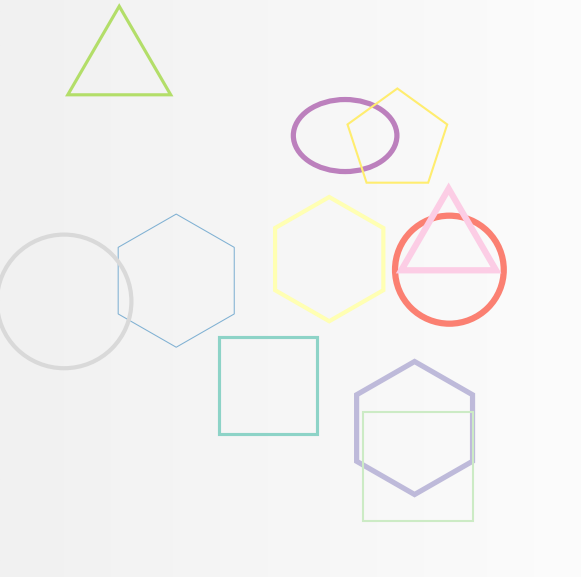[{"shape": "square", "thickness": 1.5, "radius": 0.42, "center": [0.462, 0.332]}, {"shape": "hexagon", "thickness": 2, "radius": 0.54, "center": [0.566, 0.55]}, {"shape": "hexagon", "thickness": 2.5, "radius": 0.58, "center": [0.713, 0.258]}, {"shape": "circle", "thickness": 3, "radius": 0.47, "center": [0.773, 0.532]}, {"shape": "hexagon", "thickness": 0.5, "radius": 0.58, "center": [0.303, 0.513]}, {"shape": "triangle", "thickness": 1.5, "radius": 0.51, "center": [0.205, 0.886]}, {"shape": "triangle", "thickness": 3, "radius": 0.47, "center": [0.772, 0.578]}, {"shape": "circle", "thickness": 2, "radius": 0.58, "center": [0.11, 0.477]}, {"shape": "oval", "thickness": 2.5, "radius": 0.45, "center": [0.594, 0.764]}, {"shape": "square", "thickness": 1, "radius": 0.47, "center": [0.719, 0.192]}, {"shape": "pentagon", "thickness": 1, "radius": 0.45, "center": [0.684, 0.756]}]